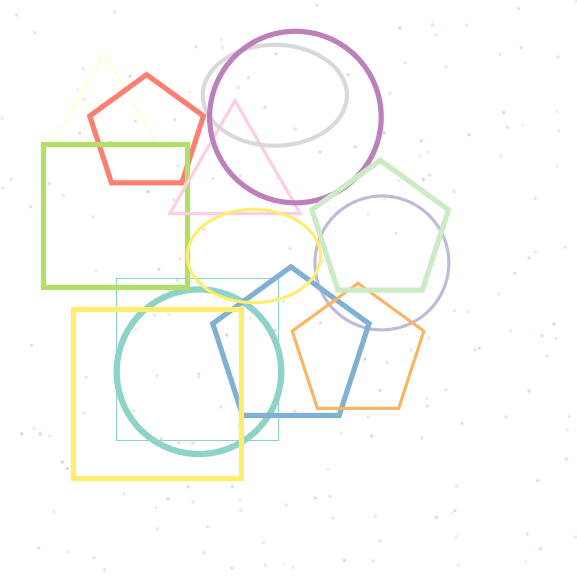[{"shape": "circle", "thickness": 3, "radius": 0.71, "center": [0.345, 0.355]}, {"shape": "square", "thickness": 0.5, "radius": 0.7, "center": [0.341, 0.378]}, {"shape": "triangle", "thickness": 0.5, "radius": 0.52, "center": [0.181, 0.803]}, {"shape": "circle", "thickness": 1.5, "radius": 0.58, "center": [0.661, 0.544]}, {"shape": "pentagon", "thickness": 2.5, "radius": 0.52, "center": [0.254, 0.766]}, {"shape": "pentagon", "thickness": 2.5, "radius": 0.71, "center": [0.504, 0.395]}, {"shape": "pentagon", "thickness": 1.5, "radius": 0.6, "center": [0.62, 0.389]}, {"shape": "square", "thickness": 2.5, "radius": 0.62, "center": [0.199, 0.626]}, {"shape": "triangle", "thickness": 1.5, "radius": 0.65, "center": [0.407, 0.694]}, {"shape": "oval", "thickness": 2, "radius": 0.62, "center": [0.476, 0.834]}, {"shape": "circle", "thickness": 2.5, "radius": 0.74, "center": [0.512, 0.796]}, {"shape": "pentagon", "thickness": 2.5, "radius": 0.62, "center": [0.658, 0.597]}, {"shape": "square", "thickness": 2.5, "radius": 0.73, "center": [0.272, 0.318]}, {"shape": "oval", "thickness": 1.5, "radius": 0.58, "center": [0.44, 0.556]}]